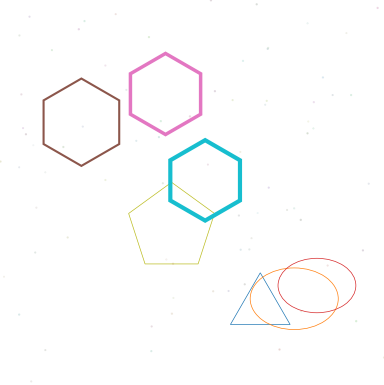[{"shape": "triangle", "thickness": 0.5, "radius": 0.45, "center": [0.676, 0.202]}, {"shape": "oval", "thickness": 0.5, "radius": 0.57, "center": [0.764, 0.224]}, {"shape": "oval", "thickness": 0.5, "radius": 0.51, "center": [0.823, 0.258]}, {"shape": "hexagon", "thickness": 1.5, "radius": 0.57, "center": [0.211, 0.683]}, {"shape": "hexagon", "thickness": 2.5, "radius": 0.53, "center": [0.43, 0.756]}, {"shape": "pentagon", "thickness": 0.5, "radius": 0.59, "center": [0.446, 0.409]}, {"shape": "hexagon", "thickness": 3, "radius": 0.52, "center": [0.533, 0.532]}]